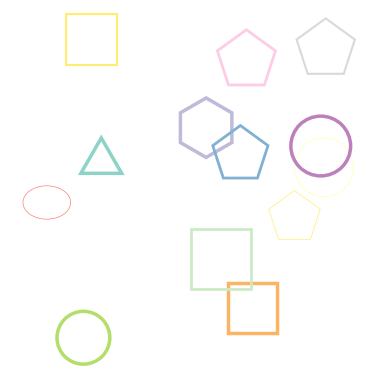[{"shape": "triangle", "thickness": 2.5, "radius": 0.31, "center": [0.263, 0.58]}, {"shape": "circle", "thickness": 0.5, "radius": 0.38, "center": [0.842, 0.565]}, {"shape": "hexagon", "thickness": 2.5, "radius": 0.39, "center": [0.535, 0.668]}, {"shape": "oval", "thickness": 0.5, "radius": 0.31, "center": [0.122, 0.474]}, {"shape": "pentagon", "thickness": 2, "radius": 0.38, "center": [0.624, 0.599]}, {"shape": "square", "thickness": 2.5, "radius": 0.32, "center": [0.656, 0.199]}, {"shape": "circle", "thickness": 2.5, "radius": 0.34, "center": [0.217, 0.123]}, {"shape": "pentagon", "thickness": 2, "radius": 0.4, "center": [0.64, 0.843]}, {"shape": "pentagon", "thickness": 1.5, "radius": 0.4, "center": [0.846, 0.873]}, {"shape": "circle", "thickness": 2.5, "radius": 0.39, "center": [0.833, 0.621]}, {"shape": "square", "thickness": 2, "radius": 0.39, "center": [0.575, 0.327]}, {"shape": "pentagon", "thickness": 0.5, "radius": 0.35, "center": [0.765, 0.435]}, {"shape": "square", "thickness": 1.5, "radius": 0.33, "center": [0.237, 0.897]}]